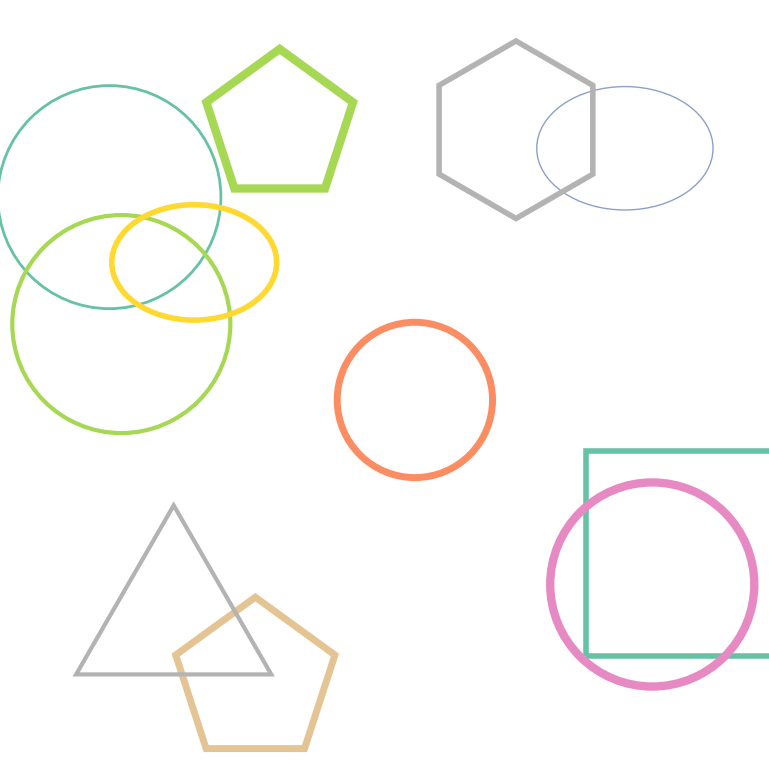[{"shape": "square", "thickness": 2, "radius": 0.67, "center": [0.895, 0.281]}, {"shape": "circle", "thickness": 1, "radius": 0.72, "center": [0.142, 0.744]}, {"shape": "circle", "thickness": 2.5, "radius": 0.5, "center": [0.539, 0.481]}, {"shape": "oval", "thickness": 0.5, "radius": 0.57, "center": [0.812, 0.807]}, {"shape": "circle", "thickness": 3, "radius": 0.66, "center": [0.847, 0.241]}, {"shape": "pentagon", "thickness": 3, "radius": 0.5, "center": [0.363, 0.836]}, {"shape": "circle", "thickness": 1.5, "radius": 0.71, "center": [0.158, 0.579]}, {"shape": "oval", "thickness": 2, "radius": 0.54, "center": [0.252, 0.659]}, {"shape": "pentagon", "thickness": 2.5, "radius": 0.54, "center": [0.332, 0.116]}, {"shape": "hexagon", "thickness": 2, "radius": 0.58, "center": [0.67, 0.831]}, {"shape": "triangle", "thickness": 1.5, "radius": 0.73, "center": [0.226, 0.197]}]